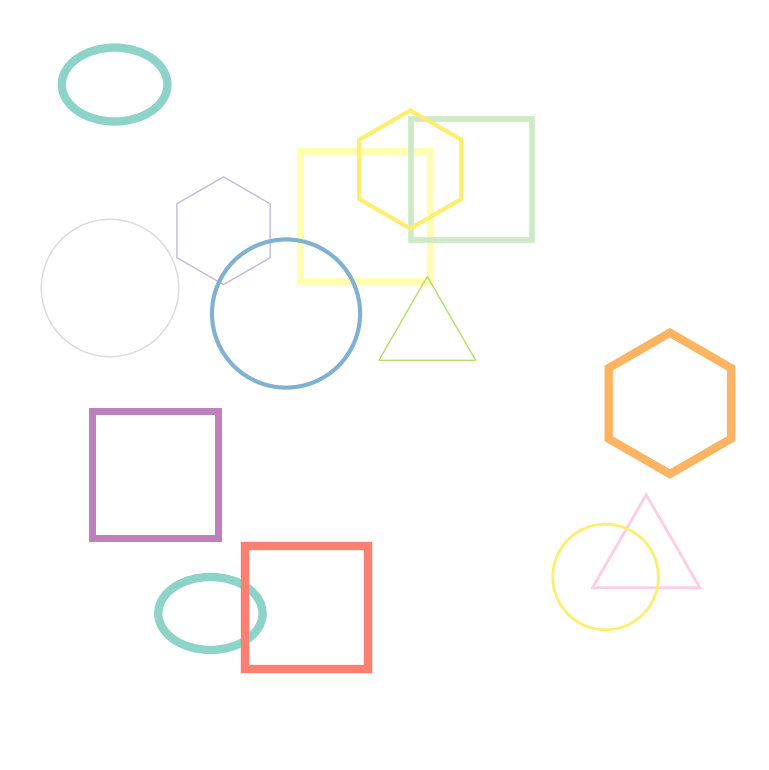[{"shape": "oval", "thickness": 3, "radius": 0.34, "center": [0.273, 0.203]}, {"shape": "oval", "thickness": 3, "radius": 0.34, "center": [0.149, 0.89]}, {"shape": "square", "thickness": 2.5, "radius": 0.42, "center": [0.474, 0.719]}, {"shape": "hexagon", "thickness": 0.5, "radius": 0.35, "center": [0.29, 0.7]}, {"shape": "square", "thickness": 3, "radius": 0.4, "center": [0.398, 0.211]}, {"shape": "circle", "thickness": 1.5, "radius": 0.48, "center": [0.371, 0.593]}, {"shape": "hexagon", "thickness": 3, "radius": 0.46, "center": [0.87, 0.476]}, {"shape": "triangle", "thickness": 0.5, "radius": 0.36, "center": [0.555, 0.568]}, {"shape": "triangle", "thickness": 1, "radius": 0.4, "center": [0.839, 0.277]}, {"shape": "circle", "thickness": 0.5, "radius": 0.45, "center": [0.143, 0.626]}, {"shape": "square", "thickness": 2.5, "radius": 0.41, "center": [0.201, 0.384]}, {"shape": "square", "thickness": 2, "radius": 0.39, "center": [0.612, 0.766]}, {"shape": "hexagon", "thickness": 1.5, "radius": 0.38, "center": [0.533, 0.78]}, {"shape": "circle", "thickness": 1, "radius": 0.34, "center": [0.786, 0.251]}]